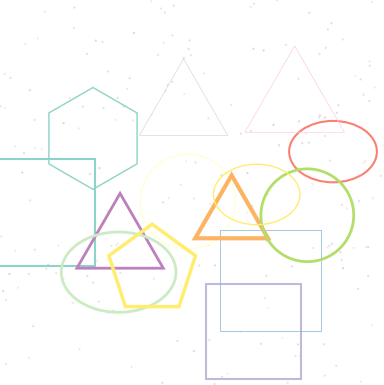[{"shape": "hexagon", "thickness": 1, "radius": 0.66, "center": [0.241, 0.64]}, {"shape": "square", "thickness": 1.5, "radius": 0.69, "center": [0.108, 0.448]}, {"shape": "circle", "thickness": 0.5, "radius": 0.62, "center": [0.488, 0.477]}, {"shape": "square", "thickness": 1.5, "radius": 0.62, "center": [0.659, 0.138]}, {"shape": "oval", "thickness": 1.5, "radius": 0.57, "center": [0.865, 0.606]}, {"shape": "square", "thickness": 0.5, "radius": 0.66, "center": [0.701, 0.272]}, {"shape": "triangle", "thickness": 3, "radius": 0.55, "center": [0.602, 0.436]}, {"shape": "circle", "thickness": 2, "radius": 0.6, "center": [0.798, 0.441]}, {"shape": "triangle", "thickness": 0.5, "radius": 0.75, "center": [0.765, 0.731]}, {"shape": "triangle", "thickness": 0.5, "radius": 0.66, "center": [0.477, 0.715]}, {"shape": "triangle", "thickness": 2, "radius": 0.65, "center": [0.312, 0.368]}, {"shape": "oval", "thickness": 2, "radius": 0.74, "center": [0.308, 0.293]}, {"shape": "oval", "thickness": 1, "radius": 0.56, "center": [0.667, 0.495]}, {"shape": "pentagon", "thickness": 2.5, "radius": 0.59, "center": [0.395, 0.299]}]